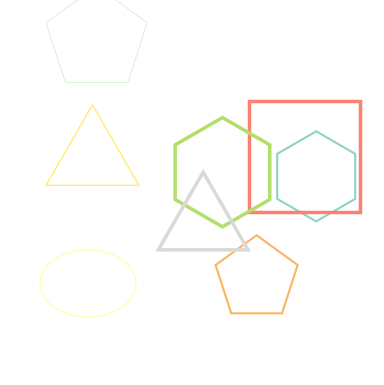[{"shape": "hexagon", "thickness": 1.5, "radius": 0.58, "center": [0.821, 0.542]}, {"shape": "oval", "thickness": 1, "radius": 0.62, "center": [0.229, 0.264]}, {"shape": "square", "thickness": 2.5, "radius": 0.72, "center": [0.791, 0.593]}, {"shape": "pentagon", "thickness": 1.5, "radius": 0.56, "center": [0.667, 0.277]}, {"shape": "hexagon", "thickness": 2.5, "radius": 0.71, "center": [0.578, 0.553]}, {"shape": "triangle", "thickness": 2.5, "radius": 0.67, "center": [0.528, 0.418]}, {"shape": "pentagon", "thickness": 0.5, "radius": 0.69, "center": [0.251, 0.898]}, {"shape": "triangle", "thickness": 1, "radius": 0.7, "center": [0.24, 0.588]}]